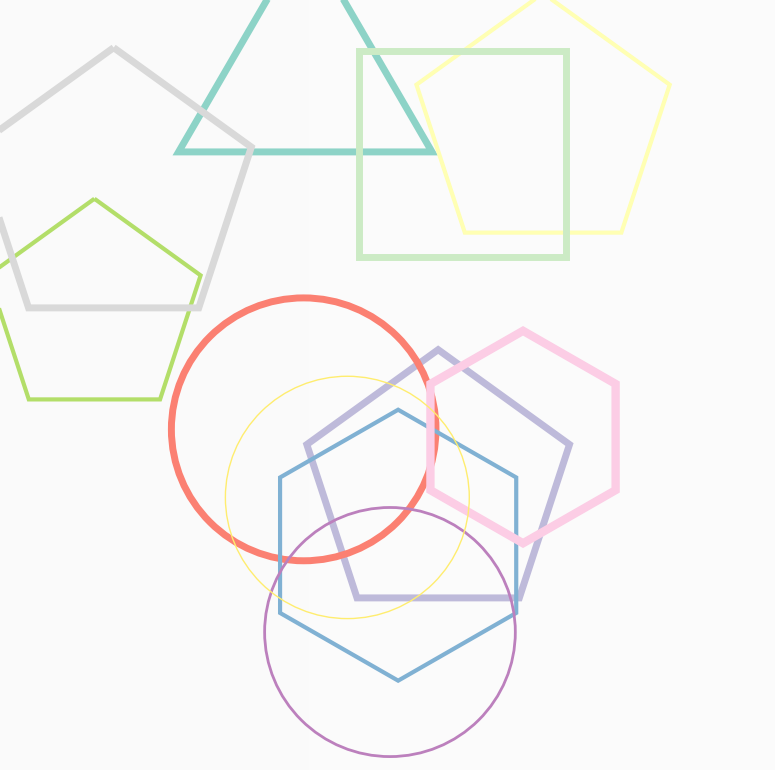[{"shape": "triangle", "thickness": 2.5, "radius": 0.94, "center": [0.394, 0.897]}, {"shape": "pentagon", "thickness": 1.5, "radius": 0.86, "center": [0.701, 0.837]}, {"shape": "pentagon", "thickness": 2.5, "radius": 0.89, "center": [0.565, 0.368]}, {"shape": "circle", "thickness": 2.5, "radius": 0.85, "center": [0.392, 0.442]}, {"shape": "hexagon", "thickness": 1.5, "radius": 0.88, "center": [0.514, 0.292]}, {"shape": "pentagon", "thickness": 1.5, "radius": 0.72, "center": [0.122, 0.598]}, {"shape": "hexagon", "thickness": 3, "radius": 0.69, "center": [0.675, 0.432]}, {"shape": "pentagon", "thickness": 2.5, "radius": 0.93, "center": [0.147, 0.751]}, {"shape": "circle", "thickness": 1, "radius": 0.81, "center": [0.503, 0.179]}, {"shape": "square", "thickness": 2.5, "radius": 0.67, "center": [0.597, 0.8]}, {"shape": "circle", "thickness": 0.5, "radius": 0.79, "center": [0.448, 0.354]}]